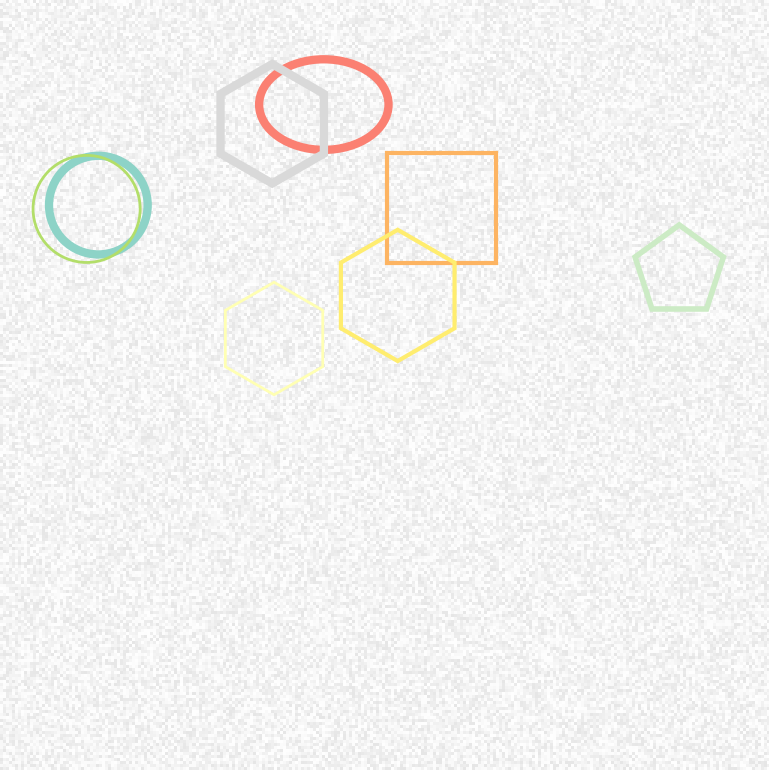[{"shape": "circle", "thickness": 3, "radius": 0.32, "center": [0.128, 0.734]}, {"shape": "hexagon", "thickness": 1, "radius": 0.37, "center": [0.356, 0.56]}, {"shape": "oval", "thickness": 3, "radius": 0.42, "center": [0.421, 0.864]}, {"shape": "square", "thickness": 1.5, "radius": 0.35, "center": [0.573, 0.73]}, {"shape": "circle", "thickness": 1, "radius": 0.35, "center": [0.112, 0.729]}, {"shape": "hexagon", "thickness": 3, "radius": 0.39, "center": [0.354, 0.839]}, {"shape": "pentagon", "thickness": 2, "radius": 0.3, "center": [0.882, 0.648]}, {"shape": "hexagon", "thickness": 1.5, "radius": 0.43, "center": [0.517, 0.616]}]